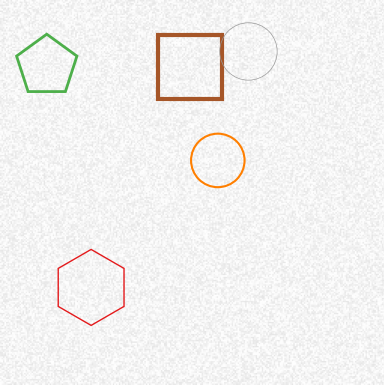[{"shape": "hexagon", "thickness": 1, "radius": 0.49, "center": [0.237, 0.253]}, {"shape": "pentagon", "thickness": 2, "radius": 0.41, "center": [0.121, 0.829]}, {"shape": "circle", "thickness": 1.5, "radius": 0.35, "center": [0.566, 0.583]}, {"shape": "square", "thickness": 3, "radius": 0.41, "center": [0.494, 0.826]}, {"shape": "circle", "thickness": 0.5, "radius": 0.37, "center": [0.645, 0.866]}]